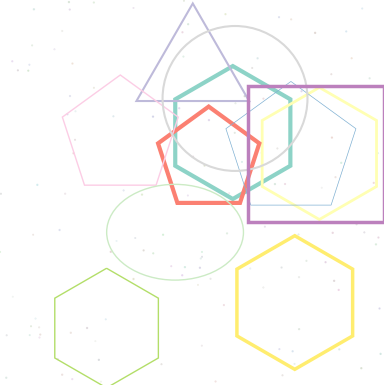[{"shape": "hexagon", "thickness": 3, "radius": 0.86, "center": [0.605, 0.656]}, {"shape": "hexagon", "thickness": 2, "radius": 0.86, "center": [0.829, 0.601]}, {"shape": "triangle", "thickness": 1.5, "radius": 0.84, "center": [0.501, 0.822]}, {"shape": "pentagon", "thickness": 3, "radius": 0.69, "center": [0.542, 0.585]}, {"shape": "pentagon", "thickness": 0.5, "radius": 0.89, "center": [0.756, 0.611]}, {"shape": "hexagon", "thickness": 1, "radius": 0.78, "center": [0.277, 0.148]}, {"shape": "pentagon", "thickness": 1, "radius": 0.79, "center": [0.312, 0.647]}, {"shape": "circle", "thickness": 1.5, "radius": 0.94, "center": [0.61, 0.744]}, {"shape": "square", "thickness": 2.5, "radius": 0.88, "center": [0.821, 0.599]}, {"shape": "oval", "thickness": 1, "radius": 0.89, "center": [0.455, 0.397]}, {"shape": "hexagon", "thickness": 2.5, "radius": 0.87, "center": [0.766, 0.214]}]